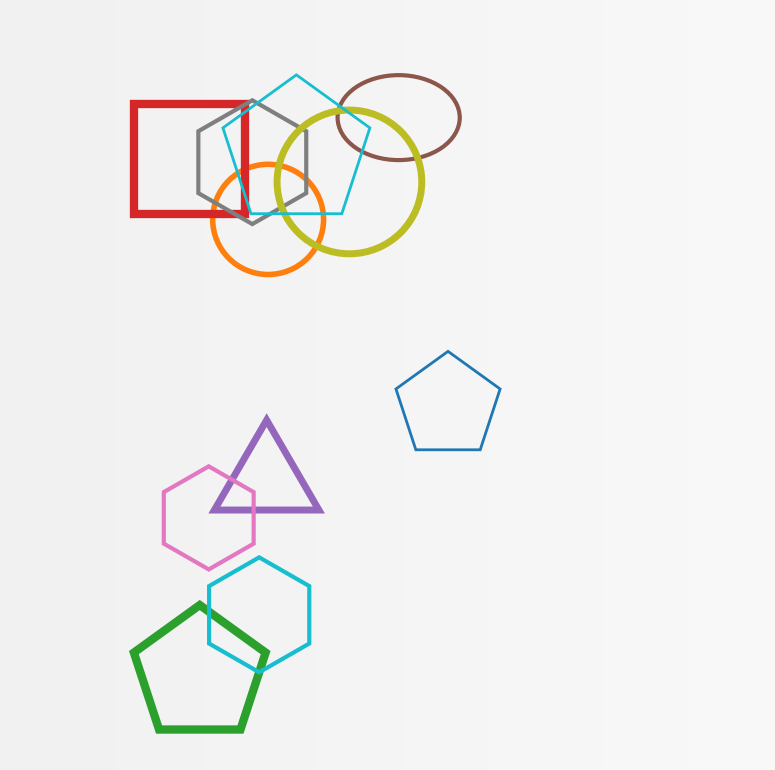[{"shape": "pentagon", "thickness": 1, "radius": 0.35, "center": [0.578, 0.473]}, {"shape": "circle", "thickness": 2, "radius": 0.36, "center": [0.346, 0.715]}, {"shape": "pentagon", "thickness": 3, "radius": 0.45, "center": [0.258, 0.125]}, {"shape": "square", "thickness": 3, "radius": 0.36, "center": [0.245, 0.793]}, {"shape": "triangle", "thickness": 2.5, "radius": 0.39, "center": [0.344, 0.377]}, {"shape": "oval", "thickness": 1.5, "radius": 0.39, "center": [0.514, 0.847]}, {"shape": "hexagon", "thickness": 1.5, "radius": 0.33, "center": [0.269, 0.327]}, {"shape": "hexagon", "thickness": 1.5, "radius": 0.4, "center": [0.326, 0.789]}, {"shape": "circle", "thickness": 2.5, "radius": 0.47, "center": [0.451, 0.764]}, {"shape": "pentagon", "thickness": 1, "radius": 0.5, "center": [0.382, 0.803]}, {"shape": "hexagon", "thickness": 1.5, "radius": 0.37, "center": [0.334, 0.202]}]